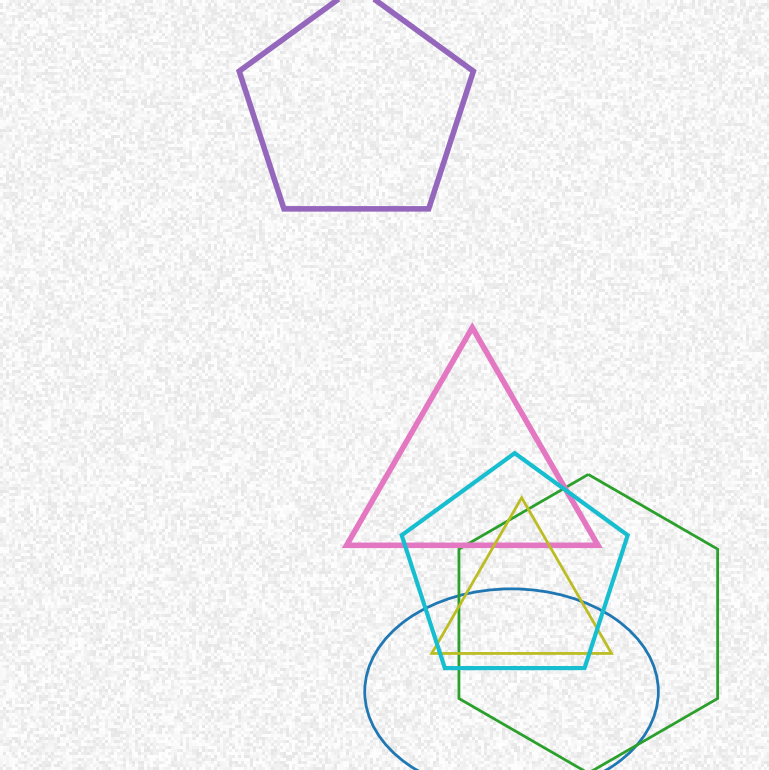[{"shape": "oval", "thickness": 1, "radius": 0.95, "center": [0.664, 0.102]}, {"shape": "hexagon", "thickness": 1, "radius": 0.97, "center": [0.764, 0.19]}, {"shape": "pentagon", "thickness": 2, "radius": 0.8, "center": [0.463, 0.858]}, {"shape": "triangle", "thickness": 2, "radius": 0.94, "center": [0.613, 0.386]}, {"shape": "triangle", "thickness": 1, "radius": 0.67, "center": [0.677, 0.219]}, {"shape": "pentagon", "thickness": 1.5, "radius": 0.77, "center": [0.668, 0.257]}]